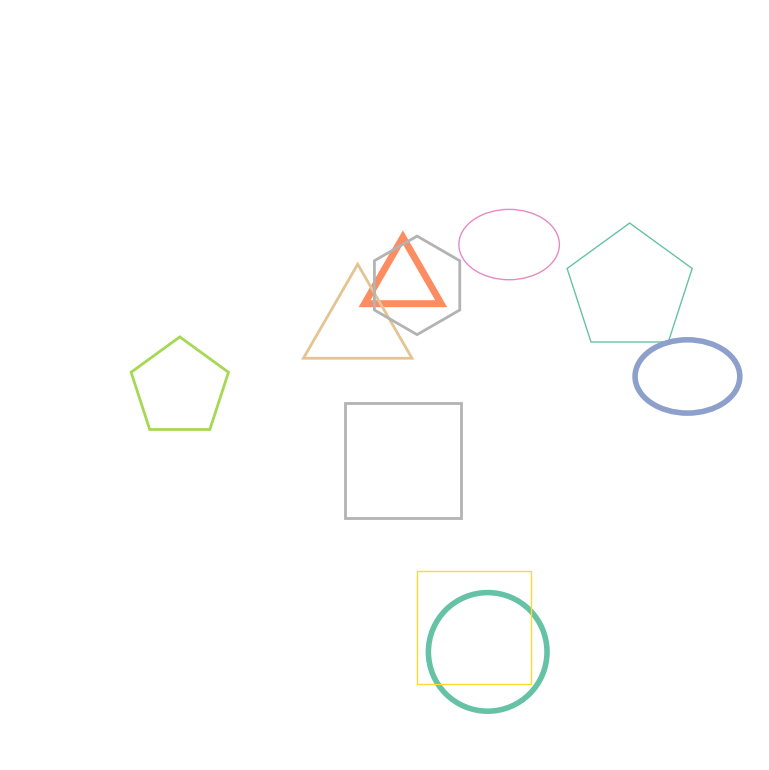[{"shape": "circle", "thickness": 2, "radius": 0.39, "center": [0.633, 0.153]}, {"shape": "pentagon", "thickness": 0.5, "radius": 0.43, "center": [0.818, 0.625]}, {"shape": "triangle", "thickness": 2.5, "radius": 0.29, "center": [0.523, 0.634]}, {"shape": "oval", "thickness": 2, "radius": 0.34, "center": [0.893, 0.511]}, {"shape": "oval", "thickness": 0.5, "radius": 0.33, "center": [0.661, 0.682]}, {"shape": "pentagon", "thickness": 1, "radius": 0.33, "center": [0.233, 0.496]}, {"shape": "square", "thickness": 0.5, "radius": 0.37, "center": [0.616, 0.185]}, {"shape": "triangle", "thickness": 1, "radius": 0.41, "center": [0.465, 0.575]}, {"shape": "hexagon", "thickness": 1, "radius": 0.32, "center": [0.542, 0.629]}, {"shape": "square", "thickness": 1, "radius": 0.38, "center": [0.523, 0.402]}]